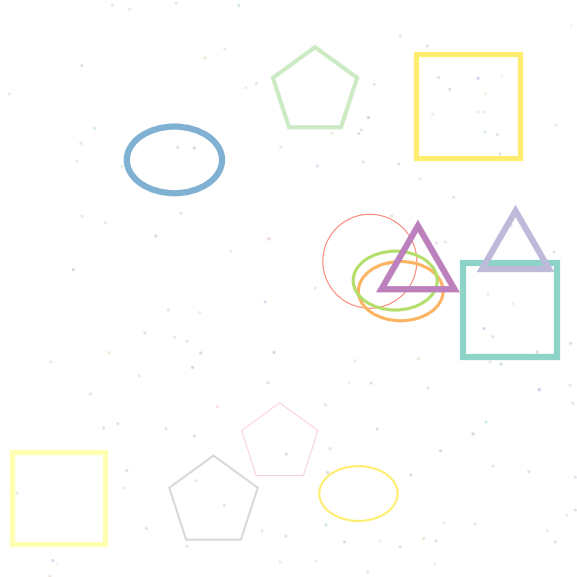[{"shape": "square", "thickness": 3, "radius": 0.41, "center": [0.884, 0.463]}, {"shape": "square", "thickness": 2.5, "radius": 0.4, "center": [0.101, 0.137]}, {"shape": "triangle", "thickness": 3, "radius": 0.34, "center": [0.893, 0.567]}, {"shape": "circle", "thickness": 0.5, "radius": 0.41, "center": [0.64, 0.547]}, {"shape": "oval", "thickness": 3, "radius": 0.41, "center": [0.302, 0.722]}, {"shape": "oval", "thickness": 1.5, "radius": 0.37, "center": [0.694, 0.495]}, {"shape": "oval", "thickness": 1.5, "radius": 0.36, "center": [0.684, 0.513]}, {"shape": "pentagon", "thickness": 0.5, "radius": 0.35, "center": [0.484, 0.232]}, {"shape": "pentagon", "thickness": 1, "radius": 0.4, "center": [0.37, 0.13]}, {"shape": "triangle", "thickness": 3, "radius": 0.37, "center": [0.724, 0.535]}, {"shape": "pentagon", "thickness": 2, "radius": 0.38, "center": [0.546, 0.841]}, {"shape": "square", "thickness": 2.5, "radius": 0.45, "center": [0.811, 0.816]}, {"shape": "oval", "thickness": 1, "radius": 0.34, "center": [0.621, 0.145]}]